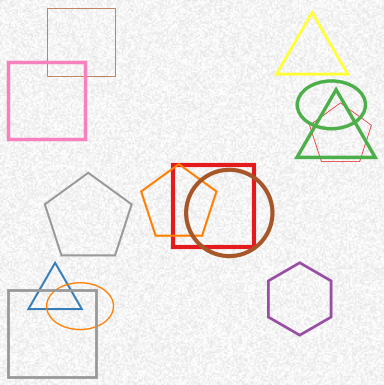[{"shape": "pentagon", "thickness": 0.5, "radius": 0.42, "center": [0.884, 0.648]}, {"shape": "square", "thickness": 3, "radius": 0.53, "center": [0.554, 0.465]}, {"shape": "triangle", "thickness": 1.5, "radius": 0.4, "center": [0.143, 0.237]}, {"shape": "triangle", "thickness": 2.5, "radius": 0.59, "center": [0.873, 0.65]}, {"shape": "oval", "thickness": 2.5, "radius": 0.44, "center": [0.861, 0.728]}, {"shape": "hexagon", "thickness": 2, "radius": 0.47, "center": [0.779, 0.223]}, {"shape": "pentagon", "thickness": 1.5, "radius": 0.51, "center": [0.465, 0.471]}, {"shape": "oval", "thickness": 1, "radius": 0.43, "center": [0.208, 0.205]}, {"shape": "triangle", "thickness": 2, "radius": 0.53, "center": [0.811, 0.861]}, {"shape": "circle", "thickness": 3, "radius": 0.56, "center": [0.596, 0.447]}, {"shape": "square", "thickness": 0.5, "radius": 0.44, "center": [0.211, 0.891]}, {"shape": "square", "thickness": 2.5, "radius": 0.5, "center": [0.12, 0.739]}, {"shape": "pentagon", "thickness": 1.5, "radius": 0.59, "center": [0.229, 0.433]}, {"shape": "square", "thickness": 2, "radius": 0.57, "center": [0.135, 0.133]}]